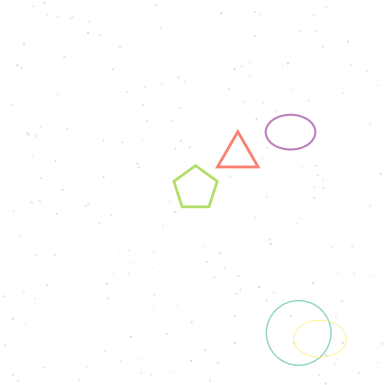[{"shape": "circle", "thickness": 1, "radius": 0.42, "center": [0.776, 0.135]}, {"shape": "triangle", "thickness": 2, "radius": 0.31, "center": [0.618, 0.597]}, {"shape": "pentagon", "thickness": 2, "radius": 0.3, "center": [0.508, 0.511]}, {"shape": "oval", "thickness": 1.5, "radius": 0.32, "center": [0.755, 0.657]}, {"shape": "oval", "thickness": 0.5, "radius": 0.34, "center": [0.831, 0.12]}]